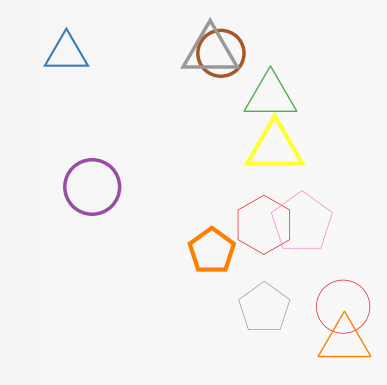[{"shape": "hexagon", "thickness": 0.5, "radius": 0.38, "center": [0.681, 0.416]}, {"shape": "circle", "thickness": 0.5, "radius": 0.35, "center": [0.885, 0.203]}, {"shape": "triangle", "thickness": 1.5, "radius": 0.32, "center": [0.171, 0.862]}, {"shape": "triangle", "thickness": 1, "radius": 0.39, "center": [0.698, 0.75]}, {"shape": "circle", "thickness": 2.5, "radius": 0.35, "center": [0.238, 0.514]}, {"shape": "pentagon", "thickness": 3, "radius": 0.3, "center": [0.547, 0.348]}, {"shape": "triangle", "thickness": 1, "radius": 0.39, "center": [0.889, 0.113]}, {"shape": "triangle", "thickness": 3, "radius": 0.41, "center": [0.709, 0.616]}, {"shape": "circle", "thickness": 2.5, "radius": 0.3, "center": [0.57, 0.862]}, {"shape": "pentagon", "thickness": 0.5, "radius": 0.41, "center": [0.779, 0.422]}, {"shape": "triangle", "thickness": 2.5, "radius": 0.4, "center": [0.542, 0.866]}, {"shape": "pentagon", "thickness": 0.5, "radius": 0.35, "center": [0.682, 0.2]}]